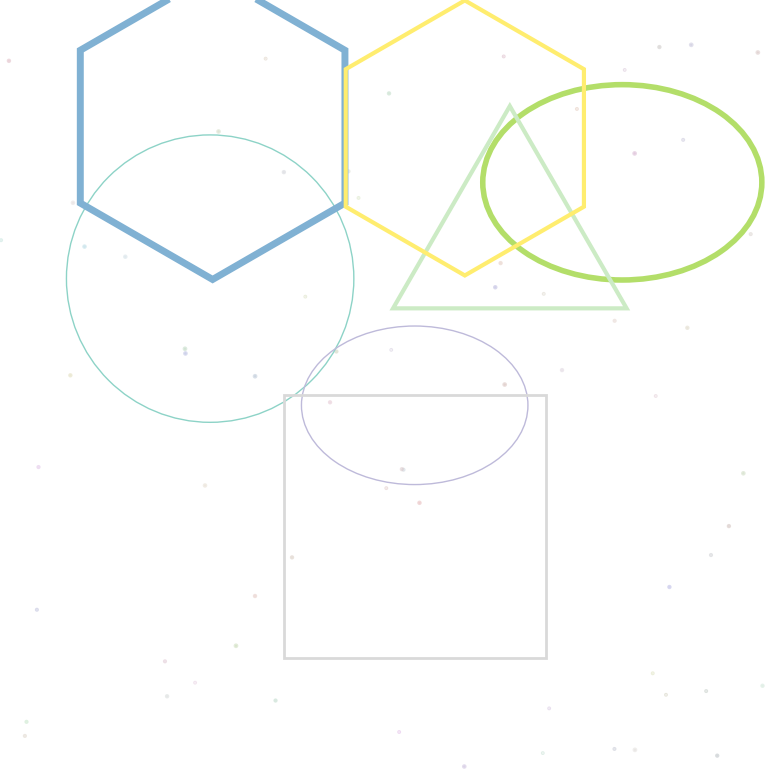[{"shape": "circle", "thickness": 0.5, "radius": 0.93, "center": [0.273, 0.638]}, {"shape": "oval", "thickness": 0.5, "radius": 0.74, "center": [0.539, 0.474]}, {"shape": "hexagon", "thickness": 2.5, "radius": 0.99, "center": [0.276, 0.836]}, {"shape": "oval", "thickness": 2, "radius": 0.91, "center": [0.808, 0.763]}, {"shape": "square", "thickness": 1, "radius": 0.85, "center": [0.539, 0.316]}, {"shape": "triangle", "thickness": 1.5, "radius": 0.88, "center": [0.662, 0.687]}, {"shape": "hexagon", "thickness": 1.5, "radius": 0.89, "center": [0.604, 0.821]}]